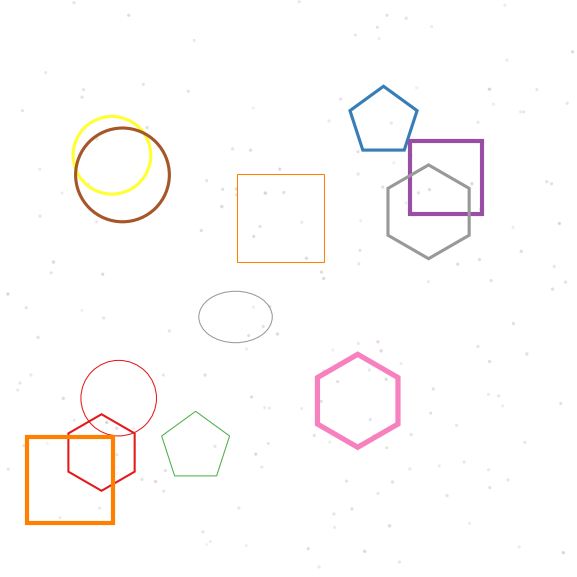[{"shape": "circle", "thickness": 0.5, "radius": 0.33, "center": [0.206, 0.31]}, {"shape": "hexagon", "thickness": 1, "radius": 0.33, "center": [0.176, 0.216]}, {"shape": "pentagon", "thickness": 1.5, "radius": 0.31, "center": [0.664, 0.789]}, {"shape": "pentagon", "thickness": 0.5, "radius": 0.31, "center": [0.339, 0.225]}, {"shape": "square", "thickness": 2, "radius": 0.32, "center": [0.772, 0.692]}, {"shape": "square", "thickness": 0.5, "radius": 0.38, "center": [0.486, 0.621]}, {"shape": "square", "thickness": 2, "radius": 0.37, "center": [0.121, 0.168]}, {"shape": "circle", "thickness": 1.5, "radius": 0.34, "center": [0.194, 0.73]}, {"shape": "circle", "thickness": 1.5, "radius": 0.41, "center": [0.212, 0.696]}, {"shape": "hexagon", "thickness": 2.5, "radius": 0.4, "center": [0.619, 0.305]}, {"shape": "hexagon", "thickness": 1.5, "radius": 0.41, "center": [0.742, 0.632]}, {"shape": "oval", "thickness": 0.5, "radius": 0.32, "center": [0.408, 0.45]}]